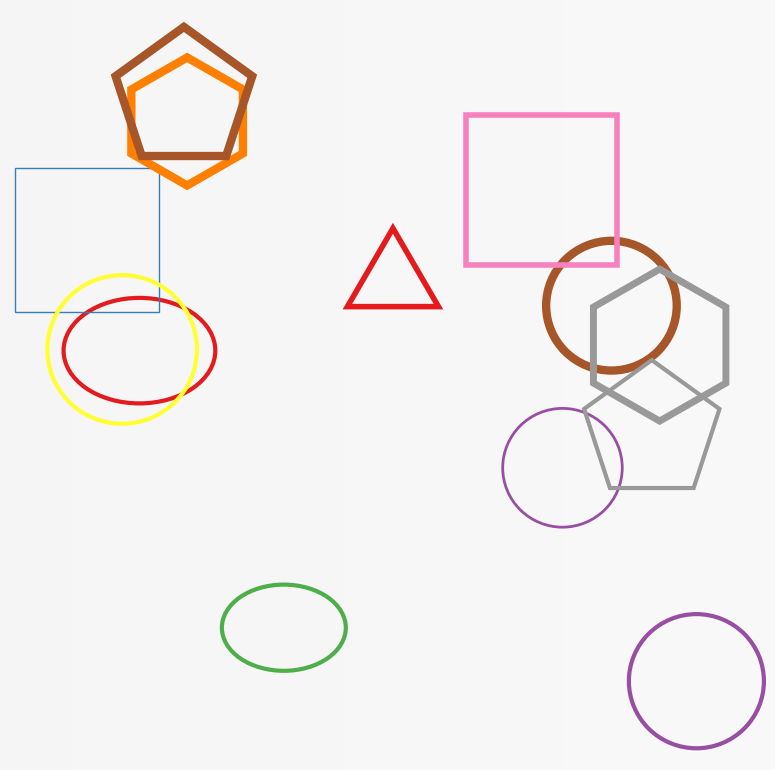[{"shape": "triangle", "thickness": 2, "radius": 0.34, "center": [0.507, 0.636]}, {"shape": "oval", "thickness": 1.5, "radius": 0.49, "center": [0.18, 0.545]}, {"shape": "square", "thickness": 0.5, "radius": 0.47, "center": [0.112, 0.688]}, {"shape": "oval", "thickness": 1.5, "radius": 0.4, "center": [0.366, 0.185]}, {"shape": "circle", "thickness": 1, "radius": 0.39, "center": [0.726, 0.392]}, {"shape": "circle", "thickness": 1.5, "radius": 0.44, "center": [0.899, 0.115]}, {"shape": "hexagon", "thickness": 3, "radius": 0.42, "center": [0.241, 0.842]}, {"shape": "circle", "thickness": 1.5, "radius": 0.48, "center": [0.158, 0.546]}, {"shape": "circle", "thickness": 3, "radius": 0.42, "center": [0.789, 0.603]}, {"shape": "pentagon", "thickness": 3, "radius": 0.46, "center": [0.237, 0.872]}, {"shape": "square", "thickness": 2, "radius": 0.49, "center": [0.699, 0.753]}, {"shape": "pentagon", "thickness": 1.5, "radius": 0.46, "center": [0.841, 0.441]}, {"shape": "hexagon", "thickness": 2.5, "radius": 0.49, "center": [0.851, 0.552]}]